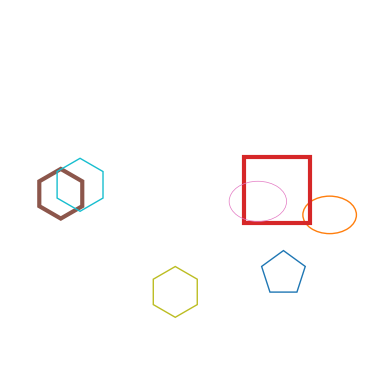[{"shape": "pentagon", "thickness": 1, "radius": 0.3, "center": [0.736, 0.29]}, {"shape": "oval", "thickness": 1, "radius": 0.35, "center": [0.856, 0.442]}, {"shape": "square", "thickness": 3, "radius": 0.43, "center": [0.72, 0.506]}, {"shape": "hexagon", "thickness": 3, "radius": 0.32, "center": [0.158, 0.497]}, {"shape": "oval", "thickness": 0.5, "radius": 0.37, "center": [0.67, 0.477]}, {"shape": "hexagon", "thickness": 1, "radius": 0.33, "center": [0.455, 0.242]}, {"shape": "hexagon", "thickness": 1, "radius": 0.34, "center": [0.208, 0.52]}]